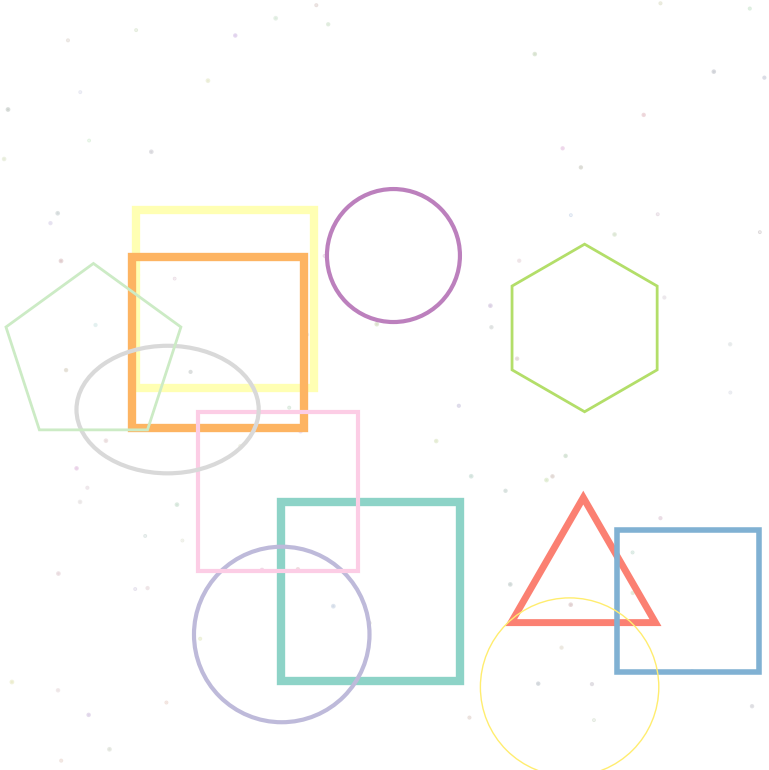[{"shape": "square", "thickness": 3, "radius": 0.58, "center": [0.481, 0.232]}, {"shape": "square", "thickness": 3, "radius": 0.58, "center": [0.292, 0.611]}, {"shape": "circle", "thickness": 1.5, "radius": 0.57, "center": [0.366, 0.176]}, {"shape": "triangle", "thickness": 2.5, "radius": 0.54, "center": [0.758, 0.246]}, {"shape": "square", "thickness": 2, "radius": 0.46, "center": [0.893, 0.22]}, {"shape": "square", "thickness": 3, "radius": 0.56, "center": [0.283, 0.555]}, {"shape": "hexagon", "thickness": 1, "radius": 0.54, "center": [0.759, 0.574]}, {"shape": "square", "thickness": 1.5, "radius": 0.52, "center": [0.361, 0.361]}, {"shape": "oval", "thickness": 1.5, "radius": 0.59, "center": [0.218, 0.468]}, {"shape": "circle", "thickness": 1.5, "radius": 0.43, "center": [0.511, 0.668]}, {"shape": "pentagon", "thickness": 1, "radius": 0.6, "center": [0.121, 0.538]}, {"shape": "circle", "thickness": 0.5, "radius": 0.58, "center": [0.74, 0.108]}]